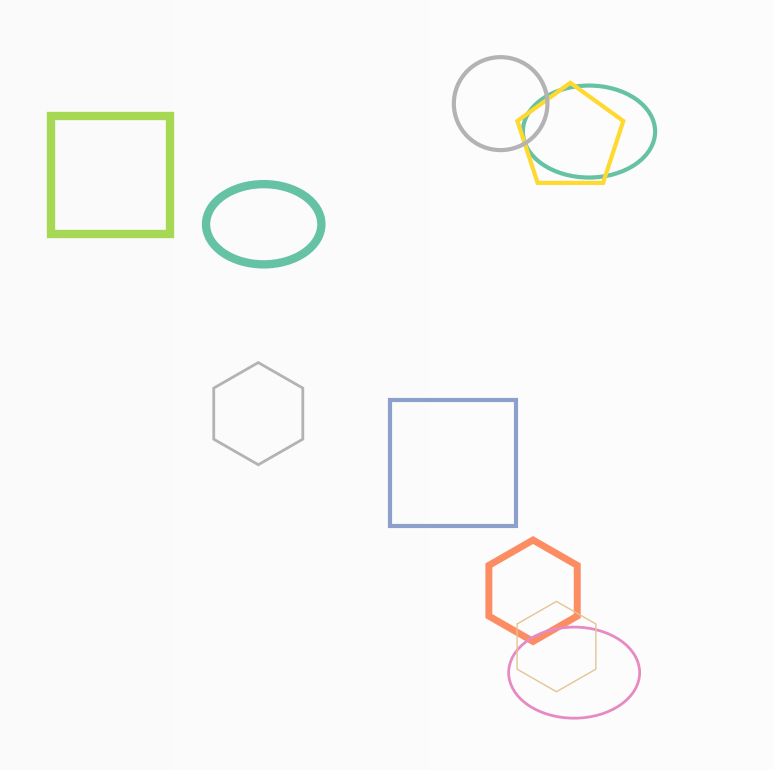[{"shape": "oval", "thickness": 3, "radius": 0.37, "center": [0.34, 0.709]}, {"shape": "oval", "thickness": 1.5, "radius": 0.43, "center": [0.76, 0.829]}, {"shape": "hexagon", "thickness": 2.5, "radius": 0.33, "center": [0.688, 0.233]}, {"shape": "square", "thickness": 1.5, "radius": 0.41, "center": [0.584, 0.399]}, {"shape": "oval", "thickness": 1, "radius": 0.42, "center": [0.741, 0.126]}, {"shape": "square", "thickness": 3, "radius": 0.38, "center": [0.143, 0.773]}, {"shape": "pentagon", "thickness": 1.5, "radius": 0.36, "center": [0.736, 0.821]}, {"shape": "hexagon", "thickness": 0.5, "radius": 0.29, "center": [0.718, 0.16]}, {"shape": "hexagon", "thickness": 1, "radius": 0.33, "center": [0.333, 0.463]}, {"shape": "circle", "thickness": 1.5, "radius": 0.3, "center": [0.646, 0.865]}]